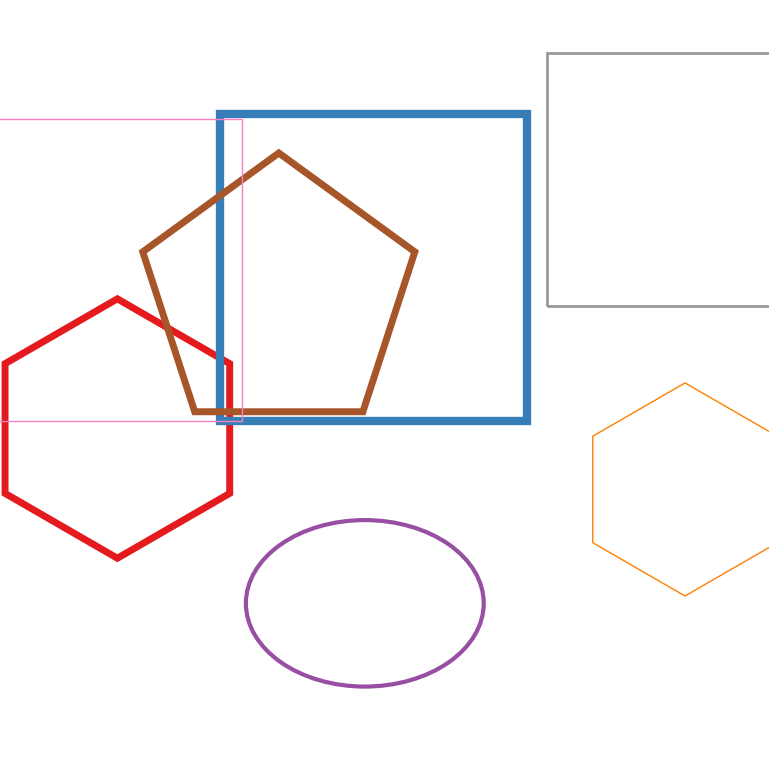[{"shape": "hexagon", "thickness": 2.5, "radius": 0.84, "center": [0.152, 0.443]}, {"shape": "square", "thickness": 3, "radius": 1.0, "center": [0.485, 0.653]}, {"shape": "oval", "thickness": 1.5, "radius": 0.77, "center": [0.474, 0.216]}, {"shape": "hexagon", "thickness": 0.5, "radius": 0.69, "center": [0.89, 0.364]}, {"shape": "pentagon", "thickness": 2.5, "radius": 0.93, "center": [0.362, 0.616]}, {"shape": "square", "thickness": 0.5, "radius": 0.98, "center": [0.118, 0.649]}, {"shape": "square", "thickness": 1, "radius": 0.82, "center": [0.875, 0.767]}]